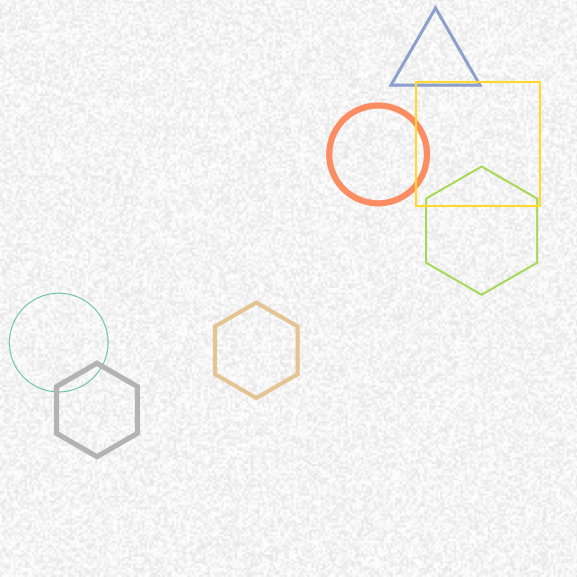[{"shape": "circle", "thickness": 0.5, "radius": 0.43, "center": [0.102, 0.406]}, {"shape": "circle", "thickness": 3, "radius": 0.42, "center": [0.655, 0.732]}, {"shape": "triangle", "thickness": 1.5, "radius": 0.45, "center": [0.754, 0.896]}, {"shape": "hexagon", "thickness": 1, "radius": 0.56, "center": [0.834, 0.6]}, {"shape": "square", "thickness": 1, "radius": 0.54, "center": [0.827, 0.75]}, {"shape": "hexagon", "thickness": 2, "radius": 0.41, "center": [0.444, 0.393]}, {"shape": "hexagon", "thickness": 2.5, "radius": 0.4, "center": [0.168, 0.289]}]